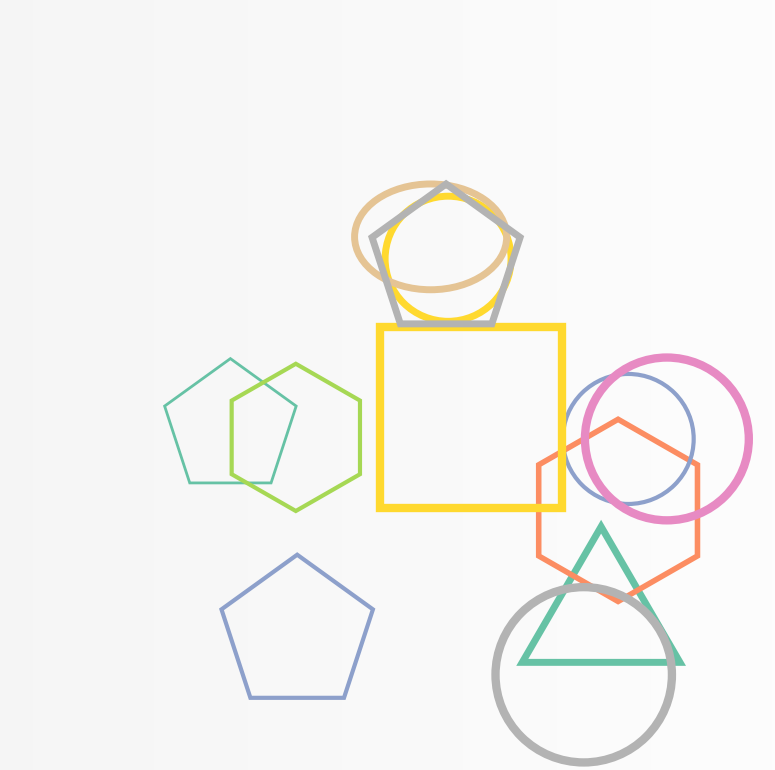[{"shape": "triangle", "thickness": 2.5, "radius": 0.59, "center": [0.776, 0.199]}, {"shape": "pentagon", "thickness": 1, "radius": 0.45, "center": [0.297, 0.445]}, {"shape": "hexagon", "thickness": 2, "radius": 0.59, "center": [0.798, 0.337]}, {"shape": "circle", "thickness": 1.5, "radius": 0.42, "center": [0.811, 0.43]}, {"shape": "pentagon", "thickness": 1.5, "radius": 0.51, "center": [0.383, 0.177]}, {"shape": "circle", "thickness": 3, "radius": 0.53, "center": [0.86, 0.43]}, {"shape": "hexagon", "thickness": 1.5, "radius": 0.48, "center": [0.382, 0.432]}, {"shape": "square", "thickness": 3, "radius": 0.59, "center": [0.608, 0.457]}, {"shape": "circle", "thickness": 2.5, "radius": 0.41, "center": [0.578, 0.664]}, {"shape": "oval", "thickness": 2.5, "radius": 0.49, "center": [0.556, 0.692]}, {"shape": "pentagon", "thickness": 2.5, "radius": 0.5, "center": [0.576, 0.661]}, {"shape": "circle", "thickness": 3, "radius": 0.57, "center": [0.753, 0.124]}]